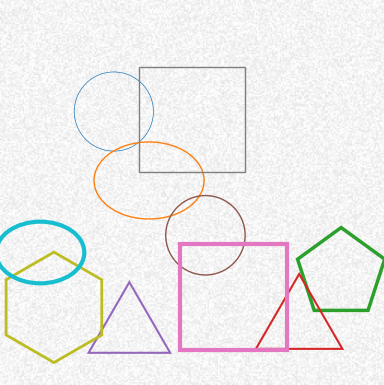[{"shape": "circle", "thickness": 0.5, "radius": 0.51, "center": [0.296, 0.71]}, {"shape": "oval", "thickness": 1, "radius": 0.71, "center": [0.387, 0.531]}, {"shape": "pentagon", "thickness": 2.5, "radius": 0.59, "center": [0.886, 0.29]}, {"shape": "triangle", "thickness": 1.5, "radius": 0.65, "center": [0.777, 0.159]}, {"shape": "triangle", "thickness": 1.5, "radius": 0.61, "center": [0.336, 0.145]}, {"shape": "circle", "thickness": 1, "radius": 0.52, "center": [0.534, 0.389]}, {"shape": "square", "thickness": 3, "radius": 0.69, "center": [0.607, 0.229]}, {"shape": "square", "thickness": 1, "radius": 0.68, "center": [0.499, 0.689]}, {"shape": "hexagon", "thickness": 2, "radius": 0.72, "center": [0.14, 0.202]}, {"shape": "oval", "thickness": 3, "radius": 0.57, "center": [0.105, 0.344]}]